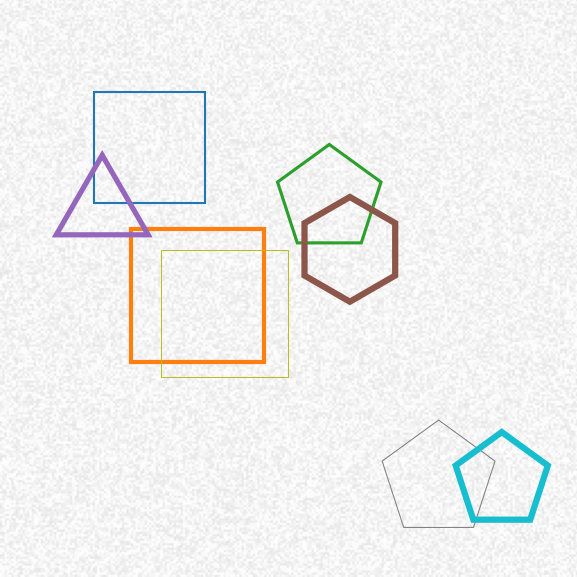[{"shape": "square", "thickness": 1, "radius": 0.48, "center": [0.258, 0.744]}, {"shape": "square", "thickness": 2, "radius": 0.57, "center": [0.342, 0.488]}, {"shape": "pentagon", "thickness": 1.5, "radius": 0.47, "center": [0.57, 0.655]}, {"shape": "triangle", "thickness": 2.5, "radius": 0.46, "center": [0.177, 0.639]}, {"shape": "hexagon", "thickness": 3, "radius": 0.45, "center": [0.606, 0.567]}, {"shape": "pentagon", "thickness": 0.5, "radius": 0.51, "center": [0.759, 0.169]}, {"shape": "square", "thickness": 0.5, "radius": 0.55, "center": [0.389, 0.456]}, {"shape": "pentagon", "thickness": 3, "radius": 0.42, "center": [0.869, 0.167]}]